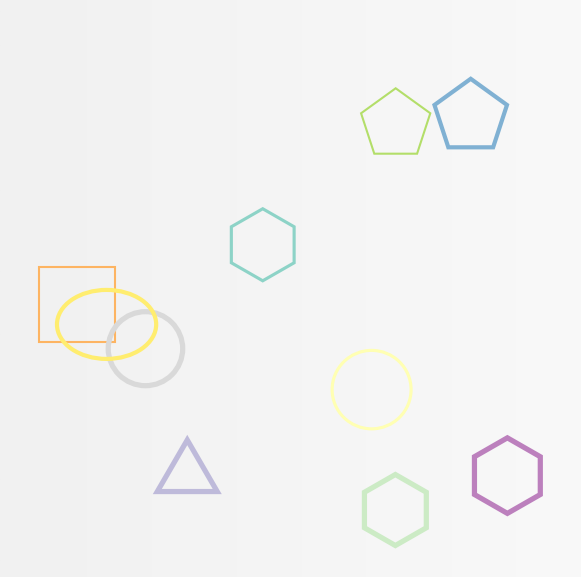[{"shape": "hexagon", "thickness": 1.5, "radius": 0.31, "center": [0.452, 0.575]}, {"shape": "circle", "thickness": 1.5, "radius": 0.34, "center": [0.639, 0.324]}, {"shape": "triangle", "thickness": 2.5, "radius": 0.3, "center": [0.322, 0.178]}, {"shape": "pentagon", "thickness": 2, "radius": 0.33, "center": [0.81, 0.797]}, {"shape": "square", "thickness": 1, "radius": 0.32, "center": [0.132, 0.471]}, {"shape": "pentagon", "thickness": 1, "radius": 0.31, "center": [0.681, 0.784]}, {"shape": "circle", "thickness": 2.5, "radius": 0.32, "center": [0.25, 0.395]}, {"shape": "hexagon", "thickness": 2.5, "radius": 0.33, "center": [0.873, 0.176]}, {"shape": "hexagon", "thickness": 2.5, "radius": 0.31, "center": [0.68, 0.116]}, {"shape": "oval", "thickness": 2, "radius": 0.43, "center": [0.183, 0.437]}]